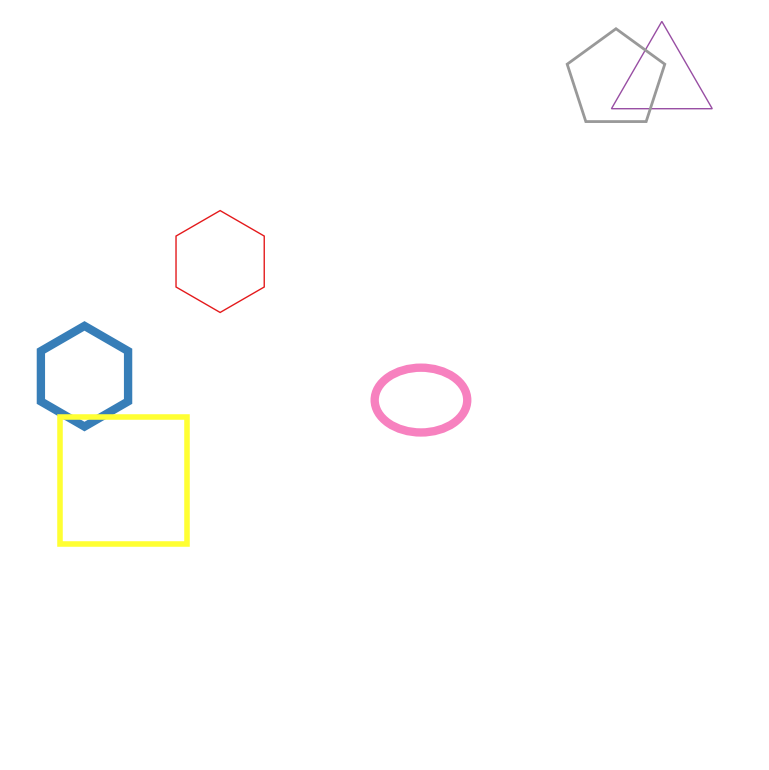[{"shape": "hexagon", "thickness": 0.5, "radius": 0.33, "center": [0.286, 0.66]}, {"shape": "hexagon", "thickness": 3, "radius": 0.33, "center": [0.11, 0.511]}, {"shape": "triangle", "thickness": 0.5, "radius": 0.38, "center": [0.86, 0.897]}, {"shape": "square", "thickness": 2, "radius": 0.41, "center": [0.16, 0.376]}, {"shape": "oval", "thickness": 3, "radius": 0.3, "center": [0.547, 0.48]}, {"shape": "pentagon", "thickness": 1, "radius": 0.33, "center": [0.8, 0.896]}]